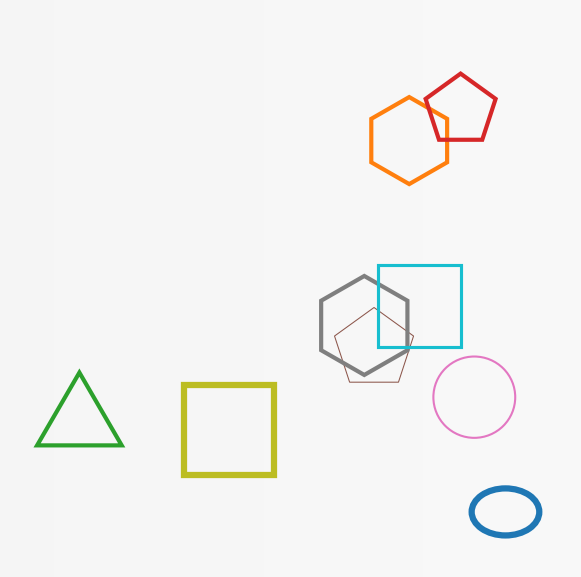[{"shape": "oval", "thickness": 3, "radius": 0.29, "center": [0.87, 0.113]}, {"shape": "hexagon", "thickness": 2, "radius": 0.38, "center": [0.704, 0.756]}, {"shape": "triangle", "thickness": 2, "radius": 0.42, "center": [0.137, 0.27]}, {"shape": "pentagon", "thickness": 2, "radius": 0.32, "center": [0.792, 0.808]}, {"shape": "pentagon", "thickness": 0.5, "radius": 0.36, "center": [0.644, 0.395]}, {"shape": "circle", "thickness": 1, "radius": 0.35, "center": [0.816, 0.311]}, {"shape": "hexagon", "thickness": 2, "radius": 0.43, "center": [0.627, 0.436]}, {"shape": "square", "thickness": 3, "radius": 0.39, "center": [0.394, 0.255]}, {"shape": "square", "thickness": 1.5, "radius": 0.36, "center": [0.722, 0.468]}]